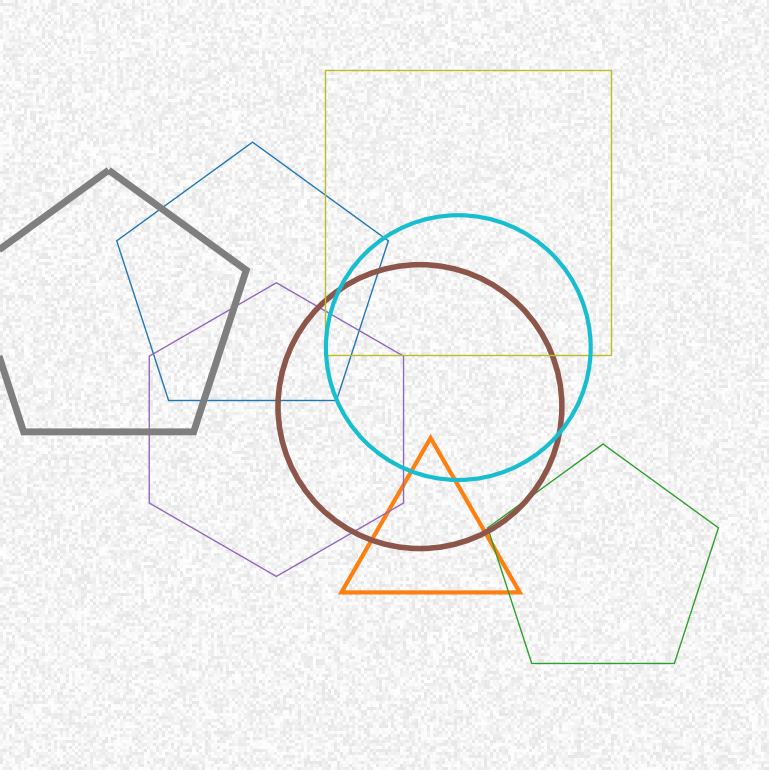[{"shape": "pentagon", "thickness": 0.5, "radius": 0.93, "center": [0.328, 0.63]}, {"shape": "triangle", "thickness": 1.5, "radius": 0.67, "center": [0.559, 0.297]}, {"shape": "pentagon", "thickness": 0.5, "radius": 0.79, "center": [0.783, 0.266]}, {"shape": "hexagon", "thickness": 0.5, "radius": 0.95, "center": [0.359, 0.442]}, {"shape": "circle", "thickness": 2, "radius": 0.92, "center": [0.545, 0.472]}, {"shape": "pentagon", "thickness": 2.5, "radius": 0.94, "center": [0.141, 0.591]}, {"shape": "square", "thickness": 0.5, "radius": 0.93, "center": [0.608, 0.724]}, {"shape": "circle", "thickness": 1.5, "radius": 0.86, "center": [0.595, 0.549]}]